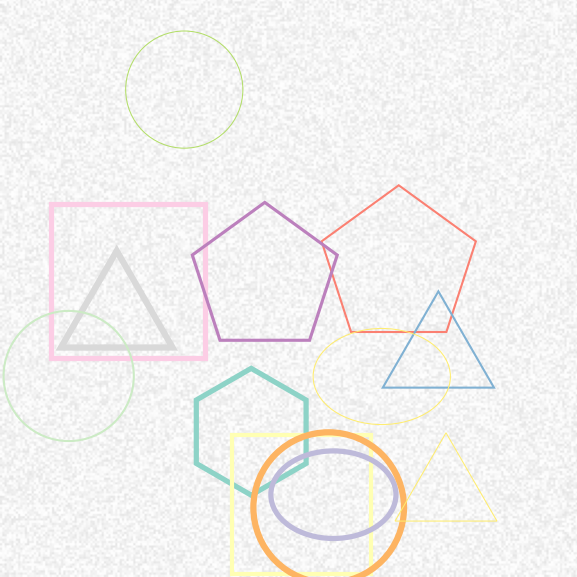[{"shape": "hexagon", "thickness": 2.5, "radius": 0.55, "center": [0.435, 0.252]}, {"shape": "square", "thickness": 2, "radius": 0.6, "center": [0.523, 0.126]}, {"shape": "oval", "thickness": 2.5, "radius": 0.54, "center": [0.577, 0.143]}, {"shape": "pentagon", "thickness": 1, "radius": 0.7, "center": [0.69, 0.538]}, {"shape": "triangle", "thickness": 1, "radius": 0.56, "center": [0.759, 0.383]}, {"shape": "circle", "thickness": 3, "radius": 0.65, "center": [0.569, 0.12]}, {"shape": "circle", "thickness": 0.5, "radius": 0.51, "center": [0.319, 0.844]}, {"shape": "square", "thickness": 2.5, "radius": 0.67, "center": [0.222, 0.513]}, {"shape": "triangle", "thickness": 3, "radius": 0.56, "center": [0.202, 0.453]}, {"shape": "pentagon", "thickness": 1.5, "radius": 0.66, "center": [0.458, 0.517]}, {"shape": "circle", "thickness": 1, "radius": 0.56, "center": [0.119, 0.348]}, {"shape": "triangle", "thickness": 0.5, "radius": 0.51, "center": [0.772, 0.148]}, {"shape": "oval", "thickness": 0.5, "radius": 0.59, "center": [0.661, 0.347]}]